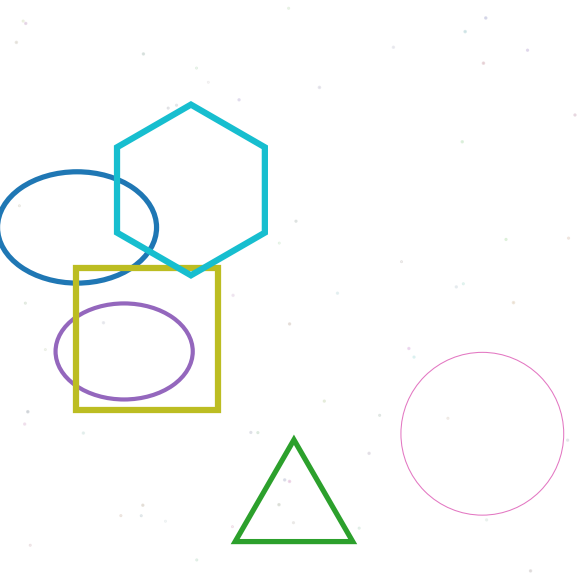[{"shape": "oval", "thickness": 2.5, "radius": 0.69, "center": [0.133, 0.605]}, {"shape": "triangle", "thickness": 2.5, "radius": 0.59, "center": [0.509, 0.12]}, {"shape": "oval", "thickness": 2, "radius": 0.59, "center": [0.215, 0.391]}, {"shape": "circle", "thickness": 0.5, "radius": 0.7, "center": [0.835, 0.248]}, {"shape": "square", "thickness": 3, "radius": 0.61, "center": [0.254, 0.412]}, {"shape": "hexagon", "thickness": 3, "radius": 0.74, "center": [0.331, 0.67]}]